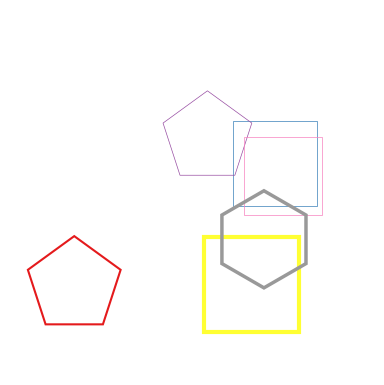[{"shape": "pentagon", "thickness": 1.5, "radius": 0.63, "center": [0.193, 0.26]}, {"shape": "square", "thickness": 0.5, "radius": 0.55, "center": [0.715, 0.576]}, {"shape": "pentagon", "thickness": 0.5, "radius": 0.61, "center": [0.539, 0.643]}, {"shape": "square", "thickness": 3, "radius": 0.61, "center": [0.654, 0.26]}, {"shape": "square", "thickness": 0.5, "radius": 0.51, "center": [0.735, 0.543]}, {"shape": "hexagon", "thickness": 2.5, "radius": 0.63, "center": [0.686, 0.378]}]